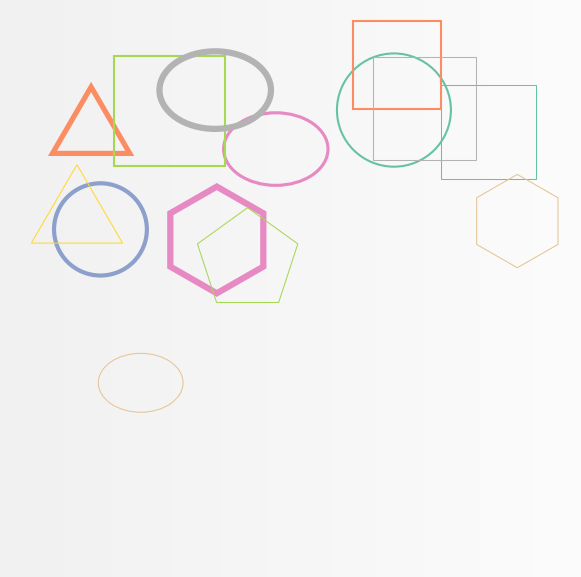[{"shape": "circle", "thickness": 1, "radius": 0.49, "center": [0.678, 0.809]}, {"shape": "square", "thickness": 0.5, "radius": 0.41, "center": [0.841, 0.77]}, {"shape": "square", "thickness": 1, "radius": 0.38, "center": [0.683, 0.887]}, {"shape": "triangle", "thickness": 2.5, "radius": 0.38, "center": [0.157, 0.772]}, {"shape": "circle", "thickness": 2, "radius": 0.4, "center": [0.173, 0.602]}, {"shape": "hexagon", "thickness": 3, "radius": 0.46, "center": [0.373, 0.584]}, {"shape": "oval", "thickness": 1.5, "radius": 0.45, "center": [0.474, 0.741]}, {"shape": "pentagon", "thickness": 0.5, "radius": 0.45, "center": [0.426, 0.549]}, {"shape": "square", "thickness": 1, "radius": 0.48, "center": [0.292, 0.807]}, {"shape": "triangle", "thickness": 0.5, "radius": 0.45, "center": [0.132, 0.623]}, {"shape": "oval", "thickness": 0.5, "radius": 0.36, "center": [0.242, 0.336]}, {"shape": "hexagon", "thickness": 0.5, "radius": 0.4, "center": [0.89, 0.616]}, {"shape": "oval", "thickness": 3, "radius": 0.48, "center": [0.37, 0.843]}, {"shape": "square", "thickness": 0.5, "radius": 0.45, "center": [0.73, 0.812]}]